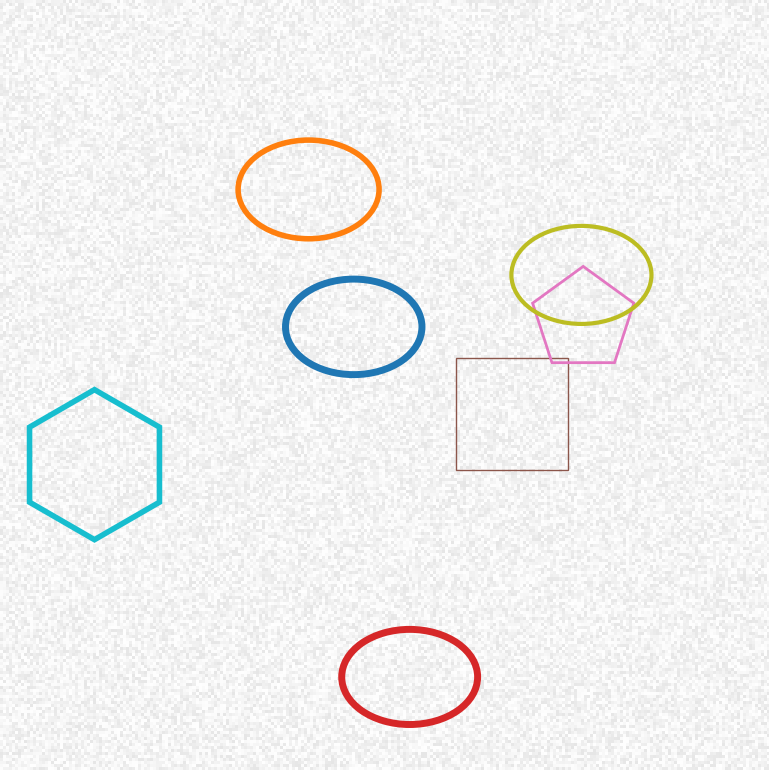[{"shape": "oval", "thickness": 2.5, "radius": 0.44, "center": [0.459, 0.576]}, {"shape": "oval", "thickness": 2, "radius": 0.46, "center": [0.401, 0.754]}, {"shape": "oval", "thickness": 2.5, "radius": 0.44, "center": [0.532, 0.121]}, {"shape": "square", "thickness": 0.5, "radius": 0.37, "center": [0.665, 0.462]}, {"shape": "pentagon", "thickness": 1, "radius": 0.35, "center": [0.757, 0.585]}, {"shape": "oval", "thickness": 1.5, "radius": 0.45, "center": [0.755, 0.643]}, {"shape": "hexagon", "thickness": 2, "radius": 0.49, "center": [0.123, 0.397]}]